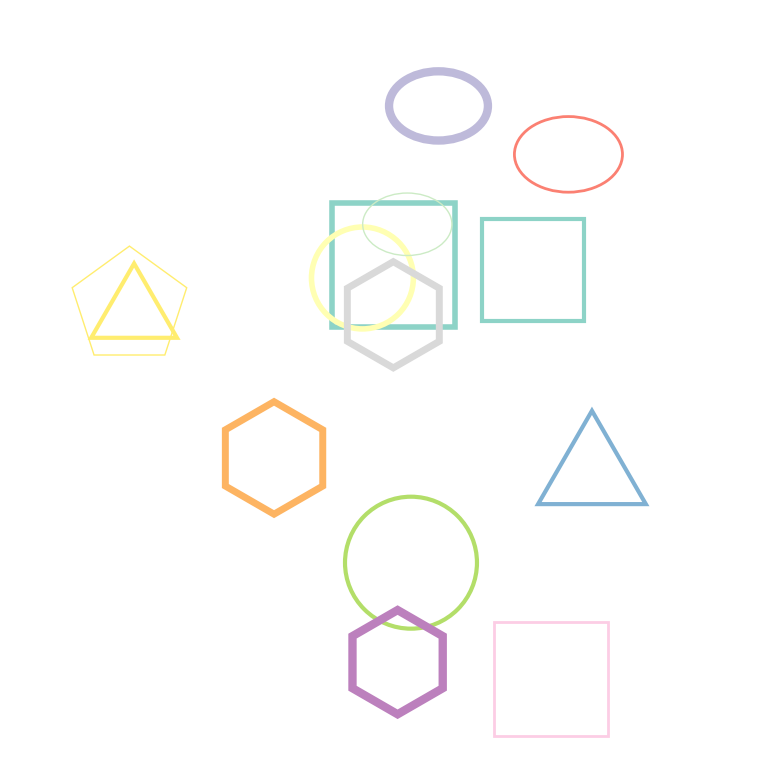[{"shape": "square", "thickness": 2, "radius": 0.4, "center": [0.511, 0.656]}, {"shape": "square", "thickness": 1.5, "radius": 0.33, "center": [0.692, 0.649]}, {"shape": "circle", "thickness": 2, "radius": 0.33, "center": [0.471, 0.639]}, {"shape": "oval", "thickness": 3, "radius": 0.32, "center": [0.569, 0.862]}, {"shape": "oval", "thickness": 1, "radius": 0.35, "center": [0.738, 0.8]}, {"shape": "triangle", "thickness": 1.5, "radius": 0.4, "center": [0.769, 0.386]}, {"shape": "hexagon", "thickness": 2.5, "radius": 0.37, "center": [0.356, 0.405]}, {"shape": "circle", "thickness": 1.5, "radius": 0.43, "center": [0.534, 0.269]}, {"shape": "square", "thickness": 1, "radius": 0.37, "center": [0.716, 0.118]}, {"shape": "hexagon", "thickness": 2.5, "radius": 0.34, "center": [0.511, 0.591]}, {"shape": "hexagon", "thickness": 3, "radius": 0.34, "center": [0.516, 0.14]}, {"shape": "oval", "thickness": 0.5, "radius": 0.29, "center": [0.529, 0.709]}, {"shape": "pentagon", "thickness": 0.5, "radius": 0.39, "center": [0.168, 0.602]}, {"shape": "triangle", "thickness": 1.5, "radius": 0.32, "center": [0.174, 0.593]}]